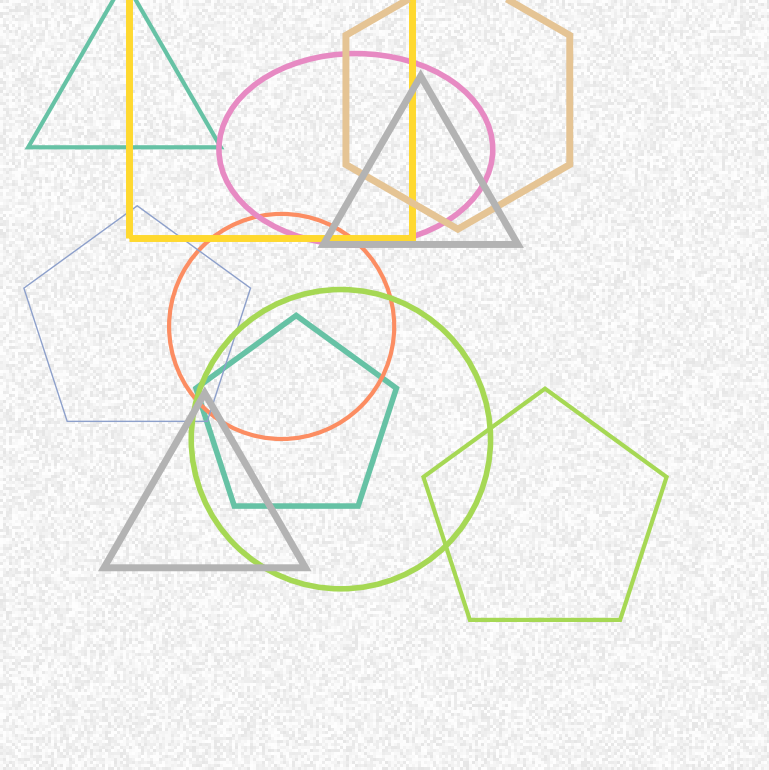[{"shape": "triangle", "thickness": 1.5, "radius": 0.72, "center": [0.162, 0.881]}, {"shape": "pentagon", "thickness": 2, "radius": 0.68, "center": [0.385, 0.453]}, {"shape": "circle", "thickness": 1.5, "radius": 0.73, "center": [0.366, 0.576]}, {"shape": "pentagon", "thickness": 0.5, "radius": 0.77, "center": [0.178, 0.578]}, {"shape": "oval", "thickness": 2, "radius": 0.89, "center": [0.462, 0.806]}, {"shape": "circle", "thickness": 2, "radius": 0.97, "center": [0.443, 0.43]}, {"shape": "pentagon", "thickness": 1.5, "radius": 0.83, "center": [0.708, 0.329]}, {"shape": "square", "thickness": 2.5, "radius": 0.92, "center": [0.352, 0.874]}, {"shape": "hexagon", "thickness": 2.5, "radius": 0.84, "center": [0.595, 0.87]}, {"shape": "triangle", "thickness": 2.5, "radius": 0.76, "center": [0.266, 0.338]}, {"shape": "triangle", "thickness": 2.5, "radius": 0.73, "center": [0.546, 0.755]}]